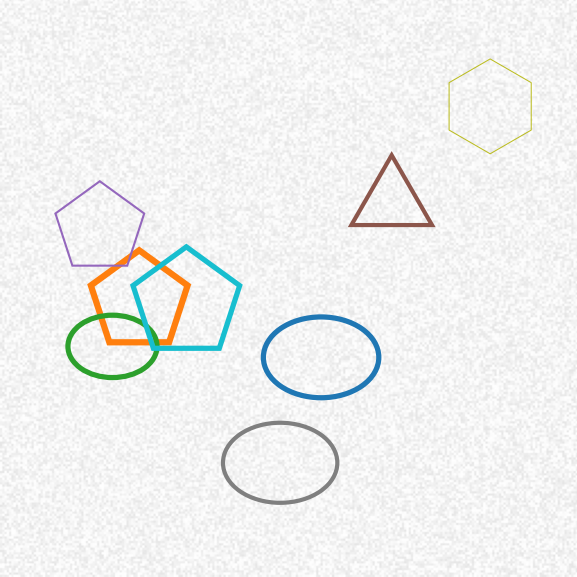[{"shape": "oval", "thickness": 2.5, "radius": 0.5, "center": [0.556, 0.38]}, {"shape": "pentagon", "thickness": 3, "radius": 0.44, "center": [0.241, 0.478]}, {"shape": "oval", "thickness": 2.5, "radius": 0.39, "center": [0.195, 0.399]}, {"shape": "pentagon", "thickness": 1, "radius": 0.4, "center": [0.173, 0.604]}, {"shape": "triangle", "thickness": 2, "radius": 0.4, "center": [0.678, 0.65]}, {"shape": "oval", "thickness": 2, "radius": 0.5, "center": [0.485, 0.198]}, {"shape": "hexagon", "thickness": 0.5, "radius": 0.41, "center": [0.849, 0.815]}, {"shape": "pentagon", "thickness": 2.5, "radius": 0.49, "center": [0.323, 0.475]}]